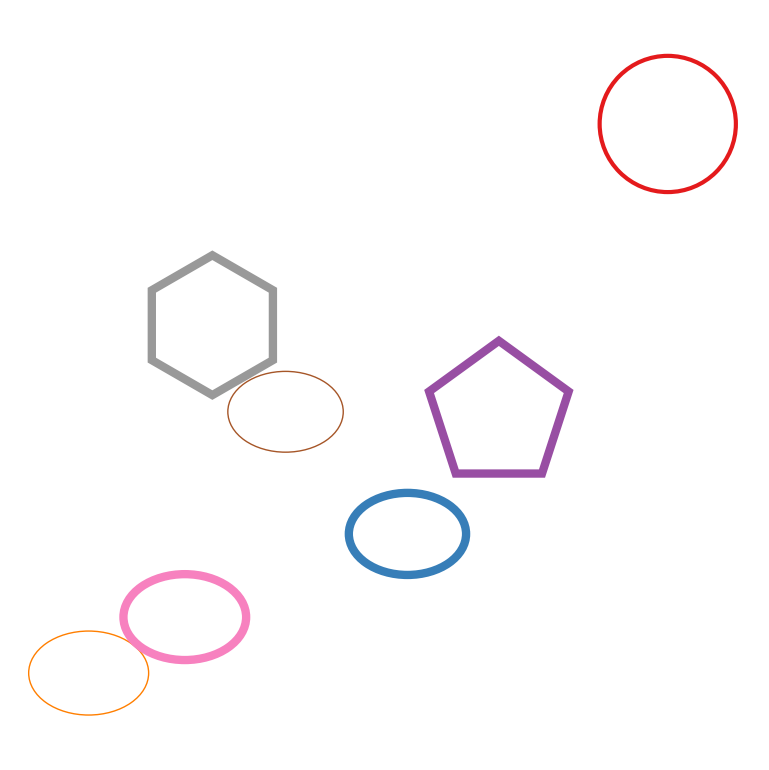[{"shape": "circle", "thickness": 1.5, "radius": 0.44, "center": [0.867, 0.839]}, {"shape": "oval", "thickness": 3, "radius": 0.38, "center": [0.529, 0.307]}, {"shape": "pentagon", "thickness": 3, "radius": 0.48, "center": [0.648, 0.462]}, {"shape": "oval", "thickness": 0.5, "radius": 0.39, "center": [0.115, 0.126]}, {"shape": "oval", "thickness": 0.5, "radius": 0.37, "center": [0.371, 0.465]}, {"shape": "oval", "thickness": 3, "radius": 0.4, "center": [0.24, 0.199]}, {"shape": "hexagon", "thickness": 3, "radius": 0.45, "center": [0.276, 0.578]}]